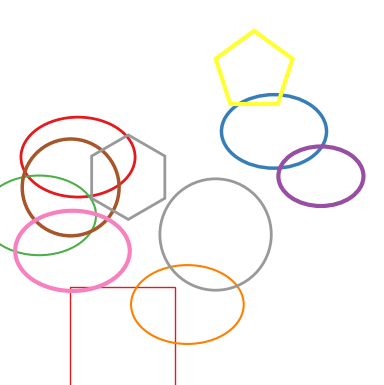[{"shape": "oval", "thickness": 2, "radius": 0.74, "center": [0.203, 0.592]}, {"shape": "square", "thickness": 1, "radius": 0.68, "center": [0.318, 0.117]}, {"shape": "oval", "thickness": 2.5, "radius": 0.68, "center": [0.712, 0.659]}, {"shape": "oval", "thickness": 1.5, "radius": 0.74, "center": [0.102, 0.441]}, {"shape": "oval", "thickness": 3, "radius": 0.55, "center": [0.834, 0.542]}, {"shape": "oval", "thickness": 1.5, "radius": 0.73, "center": [0.487, 0.209]}, {"shape": "pentagon", "thickness": 3, "radius": 0.53, "center": [0.66, 0.815]}, {"shape": "circle", "thickness": 2.5, "radius": 0.63, "center": [0.184, 0.513]}, {"shape": "oval", "thickness": 3, "radius": 0.74, "center": [0.188, 0.348]}, {"shape": "hexagon", "thickness": 2, "radius": 0.55, "center": [0.333, 0.54]}, {"shape": "circle", "thickness": 2, "radius": 0.72, "center": [0.56, 0.391]}]